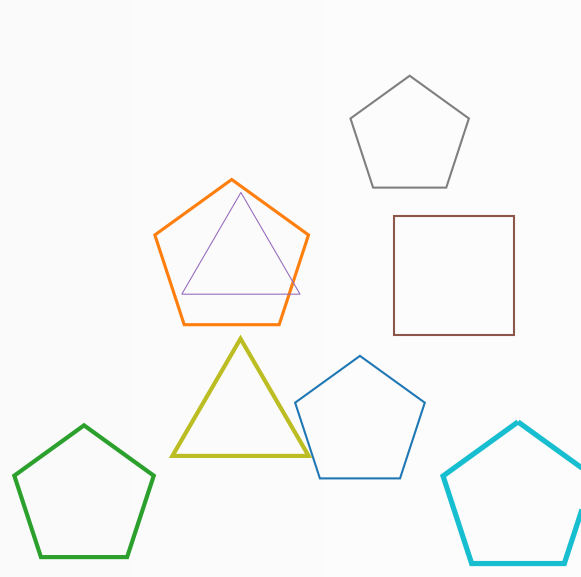[{"shape": "pentagon", "thickness": 1, "radius": 0.59, "center": [0.619, 0.266]}, {"shape": "pentagon", "thickness": 1.5, "radius": 0.69, "center": [0.399, 0.549]}, {"shape": "pentagon", "thickness": 2, "radius": 0.63, "center": [0.145, 0.136]}, {"shape": "triangle", "thickness": 0.5, "radius": 0.59, "center": [0.414, 0.548]}, {"shape": "square", "thickness": 1, "radius": 0.52, "center": [0.782, 0.522]}, {"shape": "pentagon", "thickness": 1, "radius": 0.54, "center": [0.705, 0.761]}, {"shape": "triangle", "thickness": 2, "radius": 0.68, "center": [0.414, 0.277]}, {"shape": "pentagon", "thickness": 2.5, "radius": 0.68, "center": [0.891, 0.133]}]